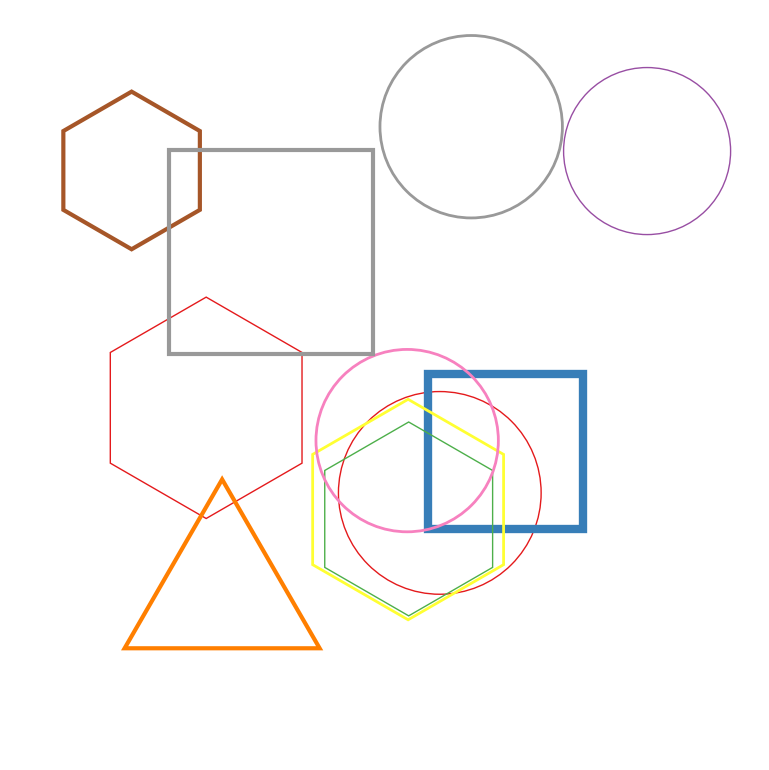[{"shape": "circle", "thickness": 0.5, "radius": 0.66, "center": [0.571, 0.36]}, {"shape": "hexagon", "thickness": 0.5, "radius": 0.72, "center": [0.268, 0.47]}, {"shape": "square", "thickness": 3, "radius": 0.5, "center": [0.656, 0.414]}, {"shape": "hexagon", "thickness": 0.5, "radius": 0.63, "center": [0.531, 0.326]}, {"shape": "circle", "thickness": 0.5, "radius": 0.54, "center": [0.84, 0.804]}, {"shape": "triangle", "thickness": 1.5, "radius": 0.73, "center": [0.288, 0.231]}, {"shape": "hexagon", "thickness": 1, "radius": 0.72, "center": [0.53, 0.338]}, {"shape": "hexagon", "thickness": 1.5, "radius": 0.51, "center": [0.171, 0.779]}, {"shape": "circle", "thickness": 1, "radius": 0.59, "center": [0.529, 0.428]}, {"shape": "circle", "thickness": 1, "radius": 0.59, "center": [0.612, 0.835]}, {"shape": "square", "thickness": 1.5, "radius": 0.66, "center": [0.352, 0.672]}]